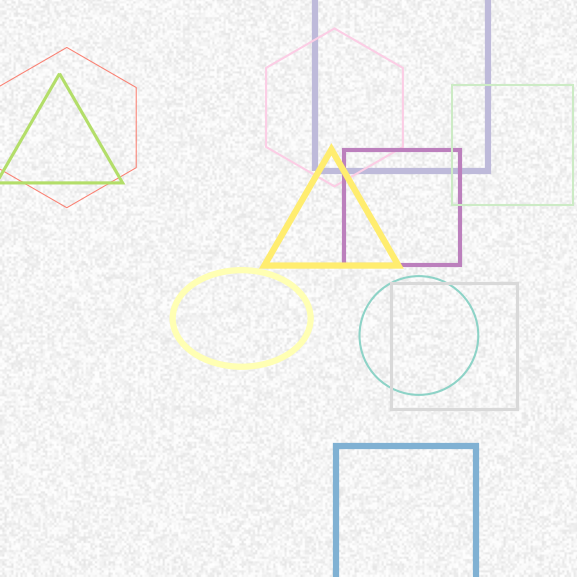[{"shape": "circle", "thickness": 1, "radius": 0.51, "center": [0.725, 0.418]}, {"shape": "oval", "thickness": 3, "radius": 0.6, "center": [0.418, 0.448]}, {"shape": "square", "thickness": 3, "radius": 0.75, "center": [0.695, 0.853]}, {"shape": "hexagon", "thickness": 0.5, "radius": 0.69, "center": [0.116, 0.778]}, {"shape": "square", "thickness": 3, "radius": 0.61, "center": [0.703, 0.105]}, {"shape": "triangle", "thickness": 1.5, "radius": 0.63, "center": [0.103, 0.745]}, {"shape": "hexagon", "thickness": 1, "radius": 0.68, "center": [0.579, 0.813]}, {"shape": "square", "thickness": 1.5, "radius": 0.55, "center": [0.787, 0.4]}, {"shape": "square", "thickness": 2, "radius": 0.5, "center": [0.696, 0.64]}, {"shape": "square", "thickness": 1, "radius": 0.52, "center": [0.887, 0.748]}, {"shape": "triangle", "thickness": 3, "radius": 0.67, "center": [0.574, 0.606]}]